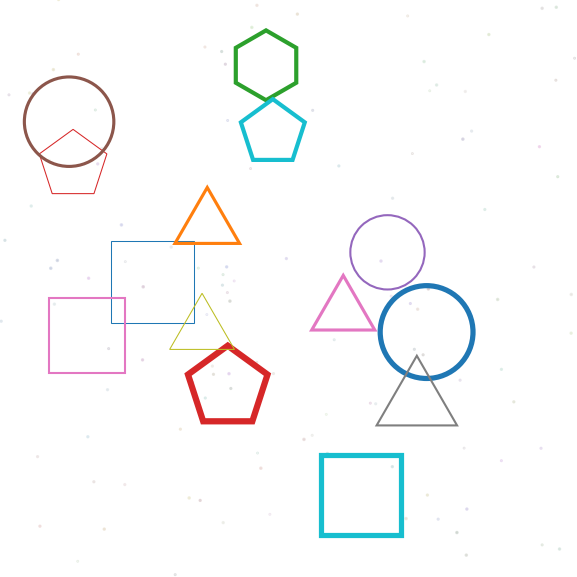[{"shape": "square", "thickness": 0.5, "radius": 0.36, "center": [0.263, 0.511]}, {"shape": "circle", "thickness": 2.5, "radius": 0.4, "center": [0.739, 0.424]}, {"shape": "triangle", "thickness": 1.5, "radius": 0.32, "center": [0.359, 0.61]}, {"shape": "hexagon", "thickness": 2, "radius": 0.3, "center": [0.461, 0.886]}, {"shape": "pentagon", "thickness": 0.5, "radius": 0.31, "center": [0.127, 0.714]}, {"shape": "pentagon", "thickness": 3, "radius": 0.36, "center": [0.394, 0.328]}, {"shape": "circle", "thickness": 1, "radius": 0.32, "center": [0.671, 0.562]}, {"shape": "circle", "thickness": 1.5, "radius": 0.39, "center": [0.12, 0.788]}, {"shape": "triangle", "thickness": 1.5, "radius": 0.32, "center": [0.594, 0.459]}, {"shape": "square", "thickness": 1, "radius": 0.33, "center": [0.151, 0.418]}, {"shape": "triangle", "thickness": 1, "radius": 0.4, "center": [0.722, 0.303]}, {"shape": "triangle", "thickness": 0.5, "radius": 0.32, "center": [0.35, 0.426]}, {"shape": "pentagon", "thickness": 2, "radius": 0.29, "center": [0.472, 0.769]}, {"shape": "square", "thickness": 2.5, "radius": 0.35, "center": [0.625, 0.142]}]